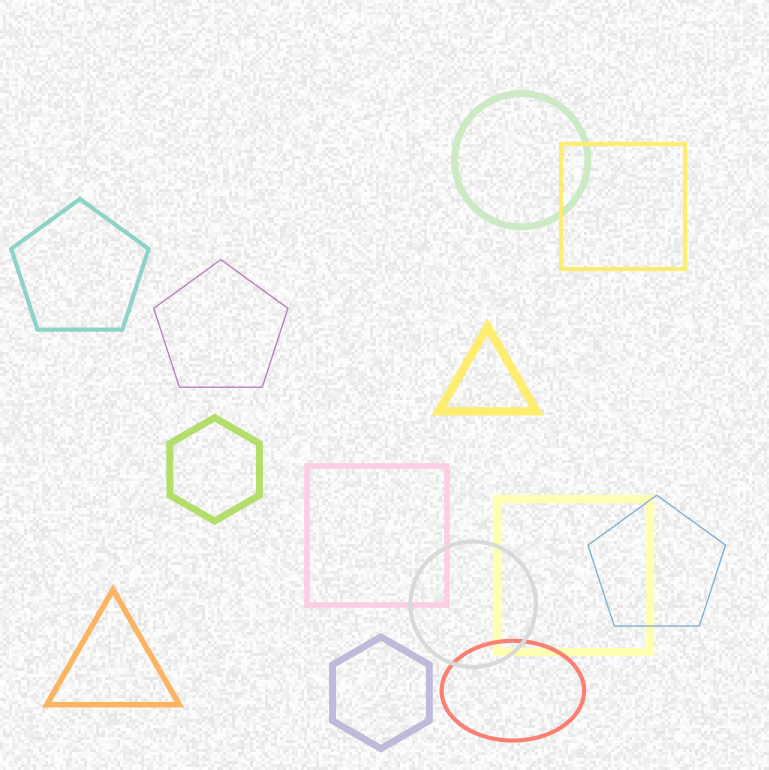[{"shape": "pentagon", "thickness": 1.5, "radius": 0.47, "center": [0.104, 0.648]}, {"shape": "square", "thickness": 3, "radius": 0.5, "center": [0.745, 0.252]}, {"shape": "hexagon", "thickness": 2.5, "radius": 0.36, "center": [0.495, 0.1]}, {"shape": "oval", "thickness": 1.5, "radius": 0.46, "center": [0.666, 0.103]}, {"shape": "pentagon", "thickness": 0.5, "radius": 0.47, "center": [0.853, 0.263]}, {"shape": "triangle", "thickness": 2, "radius": 0.5, "center": [0.147, 0.135]}, {"shape": "hexagon", "thickness": 2.5, "radius": 0.34, "center": [0.279, 0.39]}, {"shape": "square", "thickness": 2, "radius": 0.45, "center": [0.49, 0.304]}, {"shape": "circle", "thickness": 1.5, "radius": 0.41, "center": [0.615, 0.215]}, {"shape": "pentagon", "thickness": 0.5, "radius": 0.46, "center": [0.287, 0.571]}, {"shape": "circle", "thickness": 2.5, "radius": 0.43, "center": [0.677, 0.792]}, {"shape": "square", "thickness": 1.5, "radius": 0.4, "center": [0.809, 0.732]}, {"shape": "triangle", "thickness": 3, "radius": 0.37, "center": [0.633, 0.502]}]